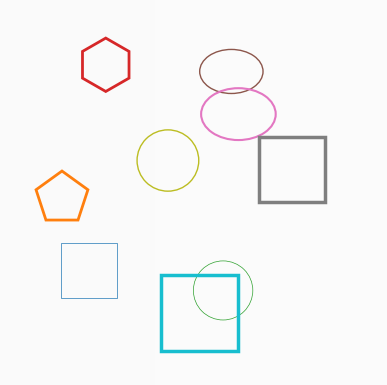[{"shape": "square", "thickness": 0.5, "radius": 0.36, "center": [0.23, 0.297]}, {"shape": "pentagon", "thickness": 2, "radius": 0.35, "center": [0.16, 0.485]}, {"shape": "circle", "thickness": 0.5, "radius": 0.38, "center": [0.576, 0.246]}, {"shape": "hexagon", "thickness": 2, "radius": 0.35, "center": [0.273, 0.832]}, {"shape": "oval", "thickness": 1, "radius": 0.41, "center": [0.597, 0.814]}, {"shape": "oval", "thickness": 1.5, "radius": 0.48, "center": [0.615, 0.704]}, {"shape": "square", "thickness": 2.5, "radius": 0.43, "center": [0.754, 0.56]}, {"shape": "circle", "thickness": 1, "radius": 0.4, "center": [0.433, 0.583]}, {"shape": "square", "thickness": 2.5, "radius": 0.49, "center": [0.515, 0.186]}]